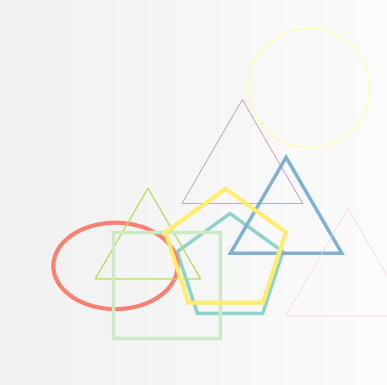[{"shape": "pentagon", "thickness": 2.5, "radius": 0.72, "center": [0.594, 0.302]}, {"shape": "circle", "thickness": 1, "radius": 0.78, "center": [0.797, 0.771]}, {"shape": "oval", "thickness": 3, "radius": 0.8, "center": [0.298, 0.309]}, {"shape": "triangle", "thickness": 2.5, "radius": 0.83, "center": [0.738, 0.425]}, {"shape": "triangle", "thickness": 1, "radius": 0.79, "center": [0.382, 0.354]}, {"shape": "triangle", "thickness": 0.5, "radius": 0.93, "center": [0.898, 0.272]}, {"shape": "triangle", "thickness": 0.5, "radius": 0.9, "center": [0.625, 0.561]}, {"shape": "square", "thickness": 2.5, "radius": 0.69, "center": [0.429, 0.259]}, {"shape": "pentagon", "thickness": 3, "radius": 0.82, "center": [0.582, 0.346]}]